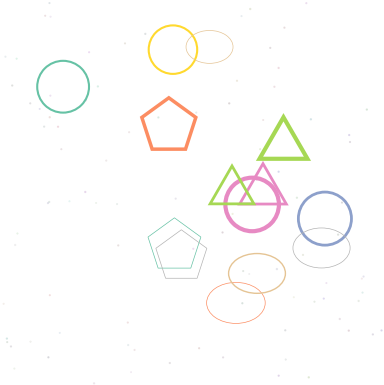[{"shape": "pentagon", "thickness": 0.5, "radius": 0.36, "center": [0.453, 0.362]}, {"shape": "circle", "thickness": 1.5, "radius": 0.34, "center": [0.164, 0.775]}, {"shape": "pentagon", "thickness": 2.5, "radius": 0.37, "center": [0.439, 0.672]}, {"shape": "oval", "thickness": 0.5, "radius": 0.38, "center": [0.613, 0.213]}, {"shape": "circle", "thickness": 2, "radius": 0.34, "center": [0.844, 0.432]}, {"shape": "circle", "thickness": 3, "radius": 0.35, "center": [0.655, 0.469]}, {"shape": "triangle", "thickness": 2, "radius": 0.35, "center": [0.683, 0.505]}, {"shape": "triangle", "thickness": 3, "radius": 0.36, "center": [0.736, 0.624]}, {"shape": "triangle", "thickness": 2, "radius": 0.33, "center": [0.603, 0.503]}, {"shape": "circle", "thickness": 1.5, "radius": 0.31, "center": [0.449, 0.871]}, {"shape": "oval", "thickness": 0.5, "radius": 0.31, "center": [0.544, 0.878]}, {"shape": "oval", "thickness": 1, "radius": 0.37, "center": [0.668, 0.29]}, {"shape": "pentagon", "thickness": 0.5, "radius": 0.35, "center": [0.471, 0.334]}, {"shape": "oval", "thickness": 0.5, "radius": 0.37, "center": [0.835, 0.356]}]